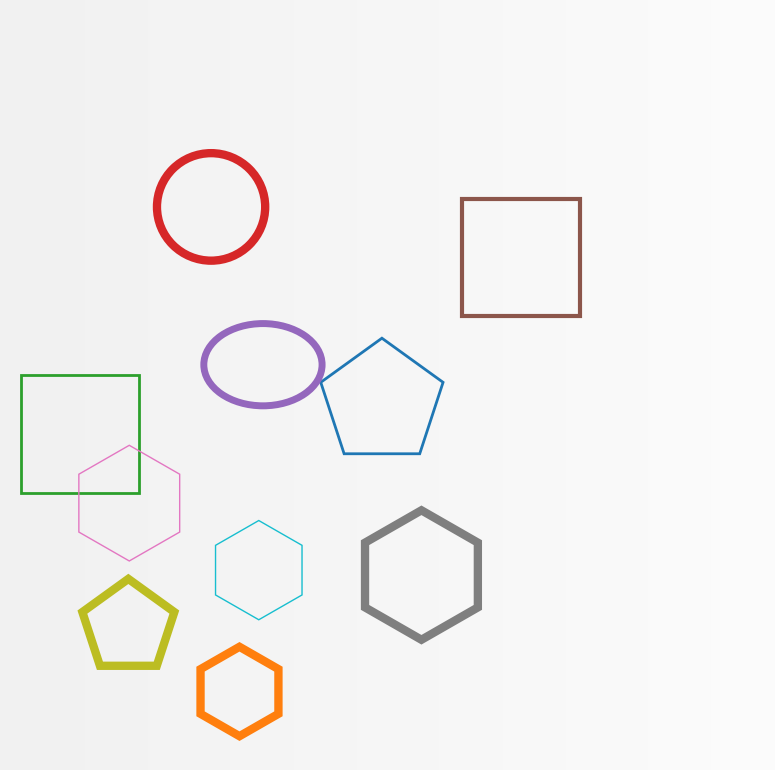[{"shape": "pentagon", "thickness": 1, "radius": 0.41, "center": [0.493, 0.478]}, {"shape": "hexagon", "thickness": 3, "radius": 0.29, "center": [0.309, 0.102]}, {"shape": "square", "thickness": 1, "radius": 0.38, "center": [0.103, 0.437]}, {"shape": "circle", "thickness": 3, "radius": 0.35, "center": [0.272, 0.731]}, {"shape": "oval", "thickness": 2.5, "radius": 0.38, "center": [0.339, 0.526]}, {"shape": "square", "thickness": 1.5, "radius": 0.38, "center": [0.673, 0.666]}, {"shape": "hexagon", "thickness": 0.5, "radius": 0.38, "center": [0.167, 0.347]}, {"shape": "hexagon", "thickness": 3, "radius": 0.42, "center": [0.544, 0.253]}, {"shape": "pentagon", "thickness": 3, "radius": 0.31, "center": [0.166, 0.186]}, {"shape": "hexagon", "thickness": 0.5, "radius": 0.32, "center": [0.334, 0.26]}]